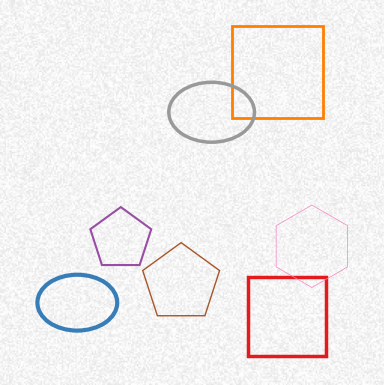[{"shape": "square", "thickness": 2.5, "radius": 0.51, "center": [0.745, 0.177]}, {"shape": "oval", "thickness": 3, "radius": 0.52, "center": [0.201, 0.214]}, {"shape": "pentagon", "thickness": 1.5, "radius": 0.42, "center": [0.314, 0.379]}, {"shape": "square", "thickness": 2, "radius": 0.59, "center": [0.721, 0.813]}, {"shape": "pentagon", "thickness": 1, "radius": 0.52, "center": [0.47, 0.265]}, {"shape": "hexagon", "thickness": 0.5, "radius": 0.54, "center": [0.81, 0.36]}, {"shape": "oval", "thickness": 2.5, "radius": 0.56, "center": [0.55, 0.709]}]